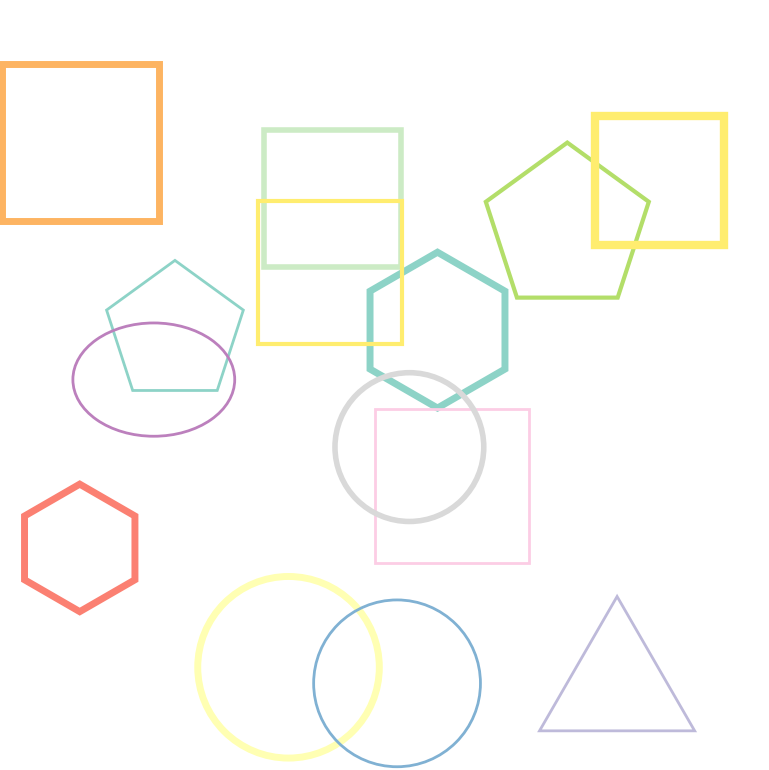[{"shape": "pentagon", "thickness": 1, "radius": 0.47, "center": [0.227, 0.568]}, {"shape": "hexagon", "thickness": 2.5, "radius": 0.51, "center": [0.568, 0.571]}, {"shape": "circle", "thickness": 2.5, "radius": 0.59, "center": [0.375, 0.133]}, {"shape": "triangle", "thickness": 1, "radius": 0.58, "center": [0.801, 0.109]}, {"shape": "hexagon", "thickness": 2.5, "radius": 0.41, "center": [0.104, 0.288]}, {"shape": "circle", "thickness": 1, "radius": 0.54, "center": [0.516, 0.113]}, {"shape": "square", "thickness": 2.5, "radius": 0.51, "center": [0.104, 0.815]}, {"shape": "pentagon", "thickness": 1.5, "radius": 0.56, "center": [0.737, 0.704]}, {"shape": "square", "thickness": 1, "radius": 0.5, "center": [0.587, 0.369]}, {"shape": "circle", "thickness": 2, "radius": 0.48, "center": [0.532, 0.419]}, {"shape": "oval", "thickness": 1, "radius": 0.53, "center": [0.2, 0.507]}, {"shape": "square", "thickness": 2, "radius": 0.44, "center": [0.432, 0.742]}, {"shape": "square", "thickness": 1.5, "radius": 0.47, "center": [0.429, 0.646]}, {"shape": "square", "thickness": 3, "radius": 0.42, "center": [0.857, 0.766]}]